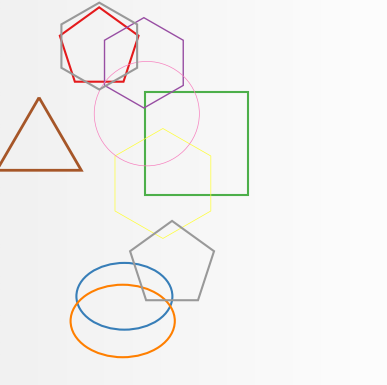[{"shape": "pentagon", "thickness": 1.5, "radius": 0.53, "center": [0.256, 0.874]}, {"shape": "oval", "thickness": 1.5, "radius": 0.62, "center": [0.321, 0.23]}, {"shape": "square", "thickness": 1.5, "radius": 0.67, "center": [0.507, 0.628]}, {"shape": "hexagon", "thickness": 1, "radius": 0.59, "center": [0.371, 0.837]}, {"shape": "oval", "thickness": 1.5, "radius": 0.67, "center": [0.317, 0.166]}, {"shape": "hexagon", "thickness": 0.5, "radius": 0.71, "center": [0.42, 0.523]}, {"shape": "triangle", "thickness": 2, "radius": 0.63, "center": [0.101, 0.621]}, {"shape": "circle", "thickness": 0.5, "radius": 0.68, "center": [0.379, 0.705]}, {"shape": "hexagon", "thickness": 1.5, "radius": 0.56, "center": [0.256, 0.88]}, {"shape": "pentagon", "thickness": 1.5, "radius": 0.57, "center": [0.444, 0.312]}]